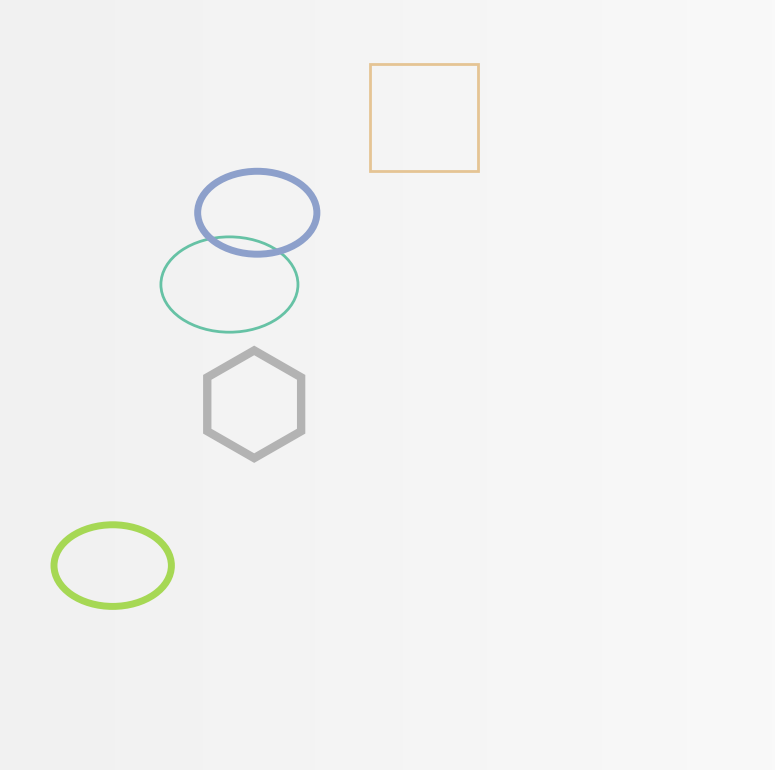[{"shape": "oval", "thickness": 1, "radius": 0.44, "center": [0.296, 0.63]}, {"shape": "oval", "thickness": 2.5, "radius": 0.38, "center": [0.332, 0.724]}, {"shape": "oval", "thickness": 2.5, "radius": 0.38, "center": [0.145, 0.265]}, {"shape": "square", "thickness": 1, "radius": 0.35, "center": [0.547, 0.848]}, {"shape": "hexagon", "thickness": 3, "radius": 0.35, "center": [0.328, 0.475]}]